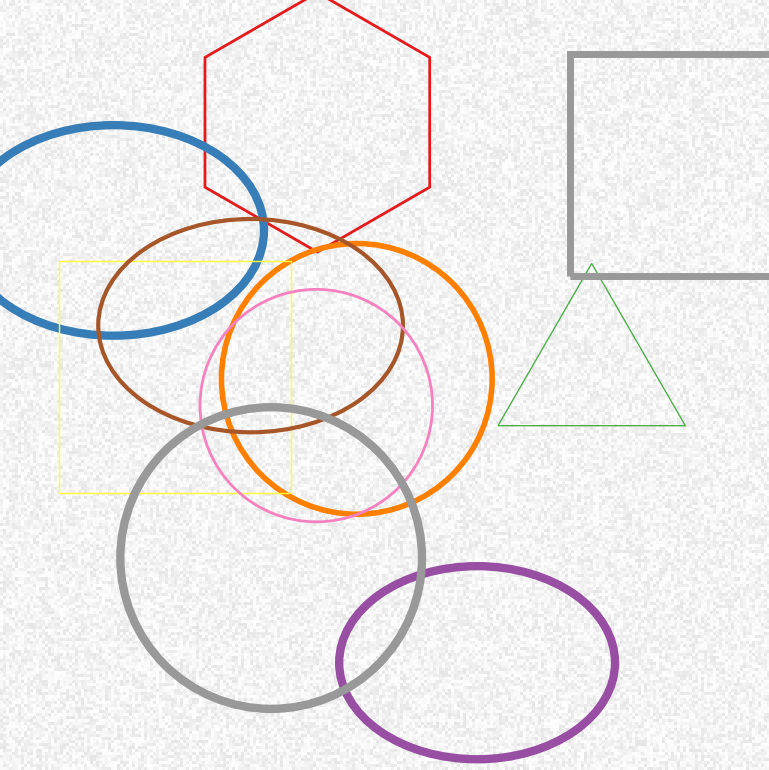[{"shape": "hexagon", "thickness": 1, "radius": 0.84, "center": [0.412, 0.841]}, {"shape": "oval", "thickness": 3, "radius": 0.98, "center": [0.148, 0.701]}, {"shape": "triangle", "thickness": 0.5, "radius": 0.7, "center": [0.768, 0.517]}, {"shape": "oval", "thickness": 3, "radius": 0.9, "center": [0.62, 0.139]}, {"shape": "circle", "thickness": 2, "radius": 0.88, "center": [0.463, 0.508]}, {"shape": "square", "thickness": 0.5, "radius": 0.75, "center": [0.228, 0.51]}, {"shape": "oval", "thickness": 1.5, "radius": 0.99, "center": [0.325, 0.577]}, {"shape": "circle", "thickness": 1, "radius": 0.75, "center": [0.411, 0.473]}, {"shape": "circle", "thickness": 3, "radius": 0.98, "center": [0.352, 0.275]}, {"shape": "square", "thickness": 2.5, "radius": 0.72, "center": [0.884, 0.786]}]